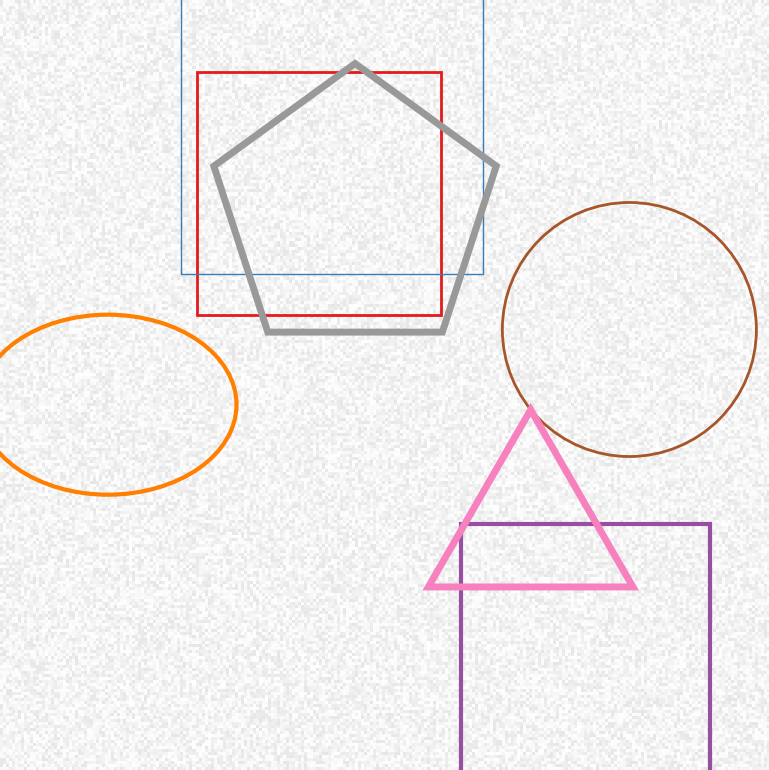[{"shape": "square", "thickness": 1, "radius": 0.79, "center": [0.414, 0.748]}, {"shape": "square", "thickness": 0.5, "radius": 0.98, "center": [0.431, 0.839]}, {"shape": "square", "thickness": 1.5, "radius": 0.81, "center": [0.76, 0.158]}, {"shape": "oval", "thickness": 1.5, "radius": 0.83, "center": [0.14, 0.474]}, {"shape": "circle", "thickness": 1, "radius": 0.82, "center": [0.817, 0.572]}, {"shape": "triangle", "thickness": 2.5, "radius": 0.77, "center": [0.689, 0.314]}, {"shape": "pentagon", "thickness": 2.5, "radius": 0.96, "center": [0.461, 0.725]}]